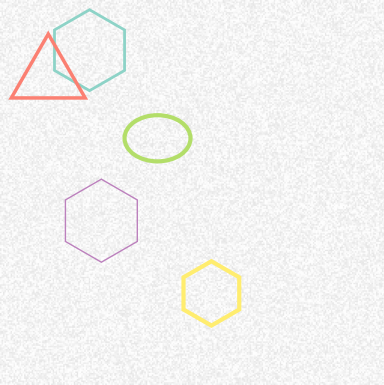[{"shape": "hexagon", "thickness": 2, "radius": 0.53, "center": [0.233, 0.87]}, {"shape": "triangle", "thickness": 2.5, "radius": 0.55, "center": [0.125, 0.801]}, {"shape": "oval", "thickness": 3, "radius": 0.43, "center": [0.409, 0.641]}, {"shape": "hexagon", "thickness": 1, "radius": 0.54, "center": [0.263, 0.427]}, {"shape": "hexagon", "thickness": 3, "radius": 0.42, "center": [0.549, 0.238]}]